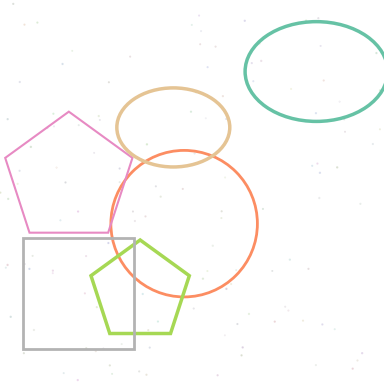[{"shape": "oval", "thickness": 2.5, "radius": 0.93, "center": [0.822, 0.814]}, {"shape": "circle", "thickness": 2, "radius": 0.95, "center": [0.478, 0.419]}, {"shape": "pentagon", "thickness": 1.5, "radius": 0.87, "center": [0.179, 0.536]}, {"shape": "pentagon", "thickness": 2.5, "radius": 0.67, "center": [0.364, 0.242]}, {"shape": "oval", "thickness": 2.5, "radius": 0.73, "center": [0.45, 0.669]}, {"shape": "square", "thickness": 2, "radius": 0.72, "center": [0.204, 0.238]}]